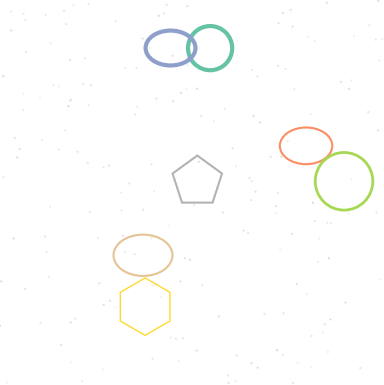[{"shape": "circle", "thickness": 3, "radius": 0.29, "center": [0.546, 0.875]}, {"shape": "oval", "thickness": 1.5, "radius": 0.34, "center": [0.795, 0.621]}, {"shape": "oval", "thickness": 3, "radius": 0.32, "center": [0.443, 0.875]}, {"shape": "circle", "thickness": 2, "radius": 0.37, "center": [0.894, 0.529]}, {"shape": "hexagon", "thickness": 1, "radius": 0.37, "center": [0.377, 0.204]}, {"shape": "oval", "thickness": 1.5, "radius": 0.38, "center": [0.371, 0.337]}, {"shape": "pentagon", "thickness": 1.5, "radius": 0.34, "center": [0.512, 0.528]}]